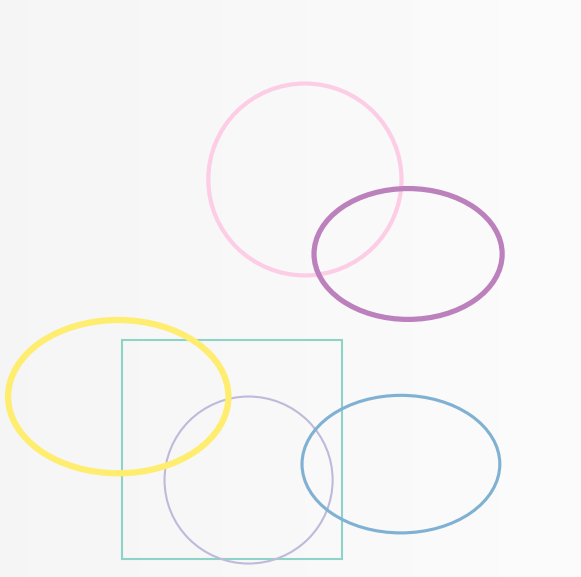[{"shape": "square", "thickness": 1, "radius": 0.95, "center": [0.4, 0.221]}, {"shape": "circle", "thickness": 1, "radius": 0.72, "center": [0.428, 0.168]}, {"shape": "oval", "thickness": 1.5, "radius": 0.85, "center": [0.69, 0.195]}, {"shape": "circle", "thickness": 2, "radius": 0.83, "center": [0.525, 0.688]}, {"shape": "oval", "thickness": 2.5, "radius": 0.81, "center": [0.702, 0.559]}, {"shape": "oval", "thickness": 3, "radius": 0.95, "center": [0.203, 0.312]}]